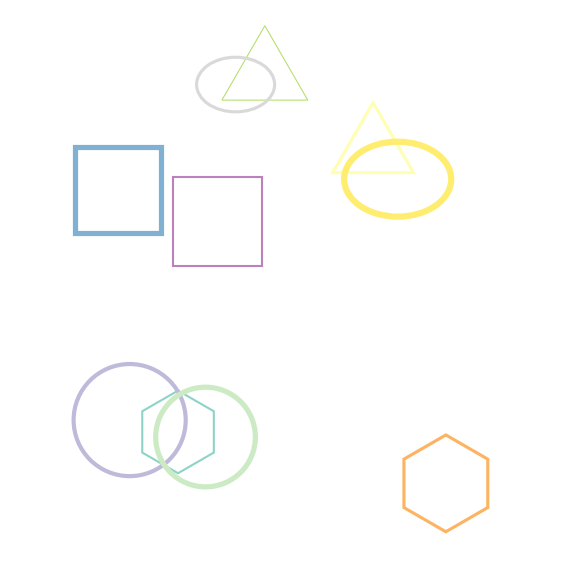[{"shape": "hexagon", "thickness": 1, "radius": 0.36, "center": [0.308, 0.251]}, {"shape": "triangle", "thickness": 1.5, "radius": 0.4, "center": [0.646, 0.741]}, {"shape": "circle", "thickness": 2, "radius": 0.49, "center": [0.225, 0.272]}, {"shape": "square", "thickness": 2.5, "radius": 0.37, "center": [0.205, 0.67]}, {"shape": "hexagon", "thickness": 1.5, "radius": 0.42, "center": [0.772, 0.162]}, {"shape": "triangle", "thickness": 0.5, "radius": 0.43, "center": [0.459, 0.869]}, {"shape": "oval", "thickness": 1.5, "radius": 0.34, "center": [0.408, 0.853]}, {"shape": "square", "thickness": 1, "radius": 0.39, "center": [0.377, 0.615]}, {"shape": "circle", "thickness": 2.5, "radius": 0.43, "center": [0.356, 0.242]}, {"shape": "oval", "thickness": 3, "radius": 0.46, "center": [0.689, 0.689]}]